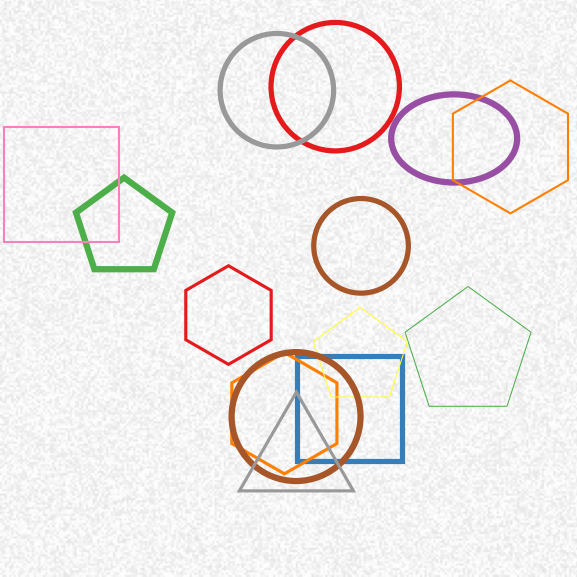[{"shape": "hexagon", "thickness": 1.5, "radius": 0.43, "center": [0.396, 0.454]}, {"shape": "circle", "thickness": 2.5, "radius": 0.56, "center": [0.58, 0.849]}, {"shape": "square", "thickness": 2.5, "radius": 0.46, "center": [0.605, 0.292]}, {"shape": "pentagon", "thickness": 0.5, "radius": 0.57, "center": [0.811, 0.388]}, {"shape": "pentagon", "thickness": 3, "radius": 0.44, "center": [0.215, 0.604]}, {"shape": "oval", "thickness": 3, "radius": 0.55, "center": [0.786, 0.759]}, {"shape": "hexagon", "thickness": 1.5, "radius": 0.53, "center": [0.492, 0.284]}, {"shape": "hexagon", "thickness": 1, "radius": 0.58, "center": [0.884, 0.745]}, {"shape": "pentagon", "thickness": 0.5, "radius": 0.43, "center": [0.624, 0.381]}, {"shape": "circle", "thickness": 3, "radius": 0.56, "center": [0.513, 0.278]}, {"shape": "circle", "thickness": 2.5, "radius": 0.41, "center": [0.625, 0.573]}, {"shape": "square", "thickness": 1, "radius": 0.5, "center": [0.107, 0.68]}, {"shape": "triangle", "thickness": 1.5, "radius": 0.57, "center": [0.513, 0.206]}, {"shape": "circle", "thickness": 2.5, "radius": 0.49, "center": [0.479, 0.843]}]